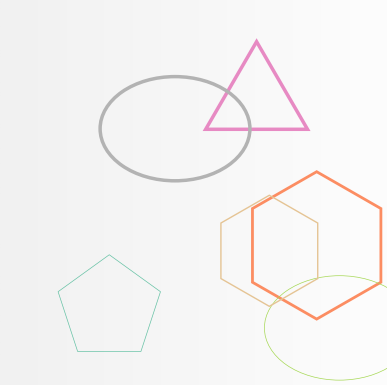[{"shape": "pentagon", "thickness": 0.5, "radius": 0.69, "center": [0.282, 0.199]}, {"shape": "hexagon", "thickness": 2, "radius": 0.96, "center": [0.817, 0.363]}, {"shape": "triangle", "thickness": 2.5, "radius": 0.76, "center": [0.662, 0.74]}, {"shape": "oval", "thickness": 0.5, "radius": 0.97, "center": [0.876, 0.148]}, {"shape": "hexagon", "thickness": 1, "radius": 0.72, "center": [0.695, 0.349]}, {"shape": "oval", "thickness": 2.5, "radius": 0.97, "center": [0.452, 0.666]}]